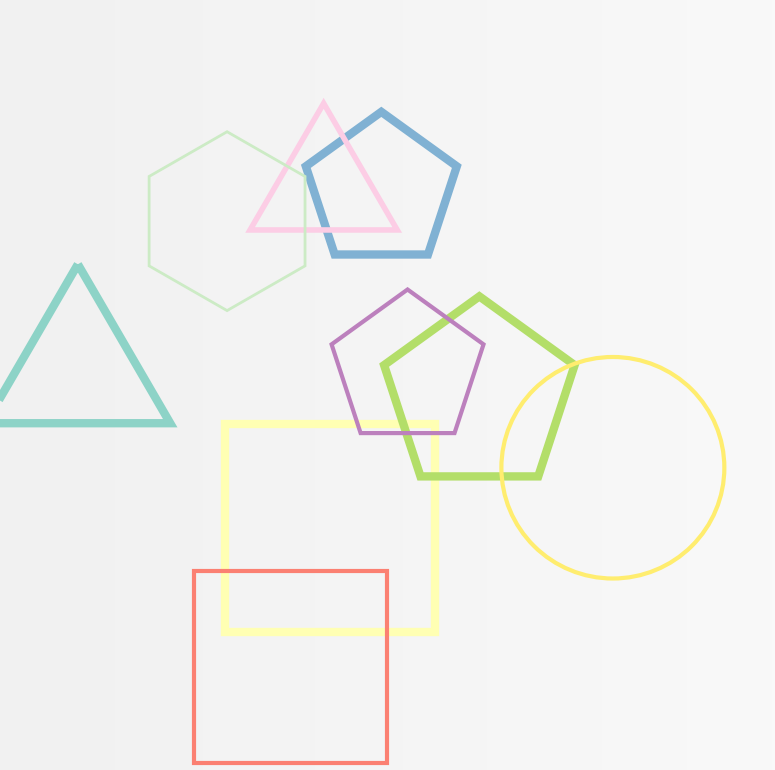[{"shape": "triangle", "thickness": 3, "radius": 0.69, "center": [0.1, 0.519]}, {"shape": "square", "thickness": 3, "radius": 0.68, "center": [0.426, 0.315]}, {"shape": "square", "thickness": 1.5, "radius": 0.62, "center": [0.375, 0.133]}, {"shape": "pentagon", "thickness": 3, "radius": 0.51, "center": [0.492, 0.752]}, {"shape": "pentagon", "thickness": 3, "radius": 0.65, "center": [0.619, 0.486]}, {"shape": "triangle", "thickness": 2, "radius": 0.55, "center": [0.418, 0.756]}, {"shape": "pentagon", "thickness": 1.5, "radius": 0.52, "center": [0.526, 0.521]}, {"shape": "hexagon", "thickness": 1, "radius": 0.58, "center": [0.293, 0.713]}, {"shape": "circle", "thickness": 1.5, "radius": 0.72, "center": [0.791, 0.393]}]